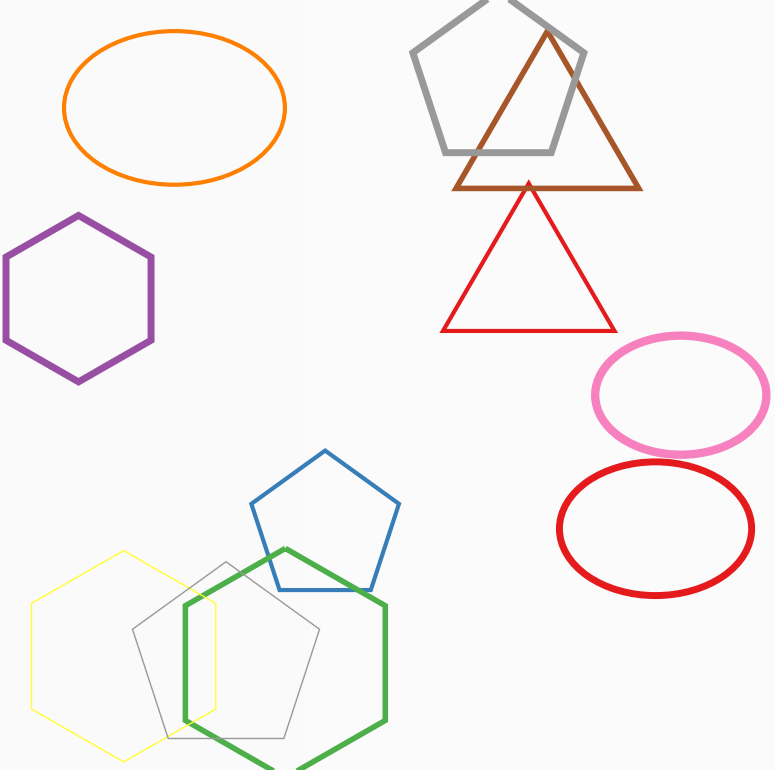[{"shape": "triangle", "thickness": 1.5, "radius": 0.64, "center": [0.682, 0.634]}, {"shape": "oval", "thickness": 2.5, "radius": 0.62, "center": [0.846, 0.313]}, {"shape": "pentagon", "thickness": 1.5, "radius": 0.5, "center": [0.42, 0.315]}, {"shape": "hexagon", "thickness": 2, "radius": 0.74, "center": [0.368, 0.139]}, {"shape": "hexagon", "thickness": 2.5, "radius": 0.54, "center": [0.101, 0.612]}, {"shape": "oval", "thickness": 1.5, "radius": 0.71, "center": [0.225, 0.86]}, {"shape": "hexagon", "thickness": 0.5, "radius": 0.69, "center": [0.16, 0.148]}, {"shape": "triangle", "thickness": 2, "radius": 0.68, "center": [0.706, 0.823]}, {"shape": "oval", "thickness": 3, "radius": 0.55, "center": [0.878, 0.487]}, {"shape": "pentagon", "thickness": 0.5, "radius": 0.63, "center": [0.292, 0.144]}, {"shape": "pentagon", "thickness": 2.5, "radius": 0.58, "center": [0.643, 0.896]}]